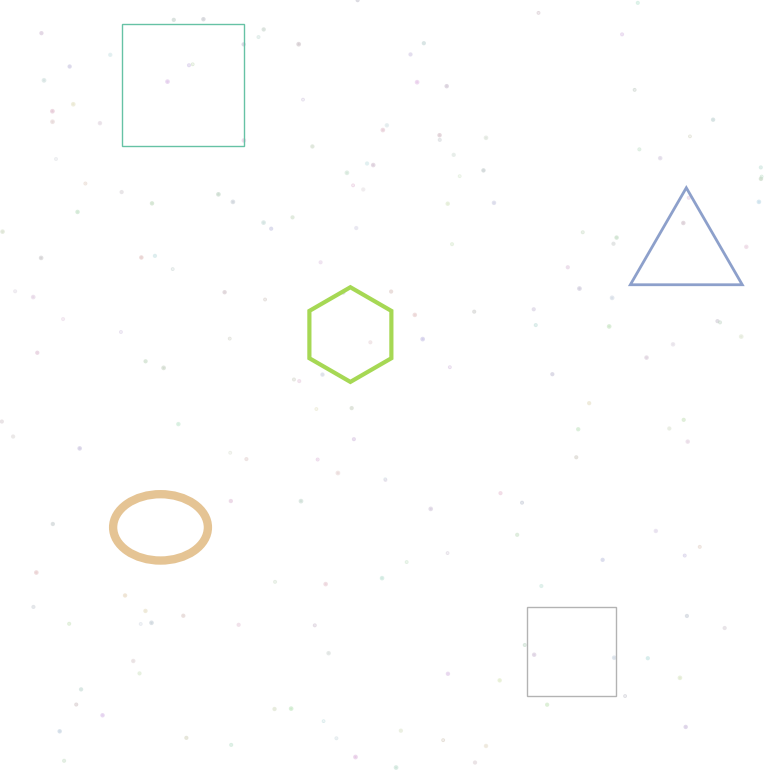[{"shape": "square", "thickness": 0.5, "radius": 0.4, "center": [0.238, 0.89]}, {"shape": "triangle", "thickness": 1, "radius": 0.42, "center": [0.891, 0.672]}, {"shape": "hexagon", "thickness": 1.5, "radius": 0.31, "center": [0.455, 0.565]}, {"shape": "oval", "thickness": 3, "radius": 0.31, "center": [0.208, 0.315]}, {"shape": "square", "thickness": 0.5, "radius": 0.29, "center": [0.742, 0.154]}]